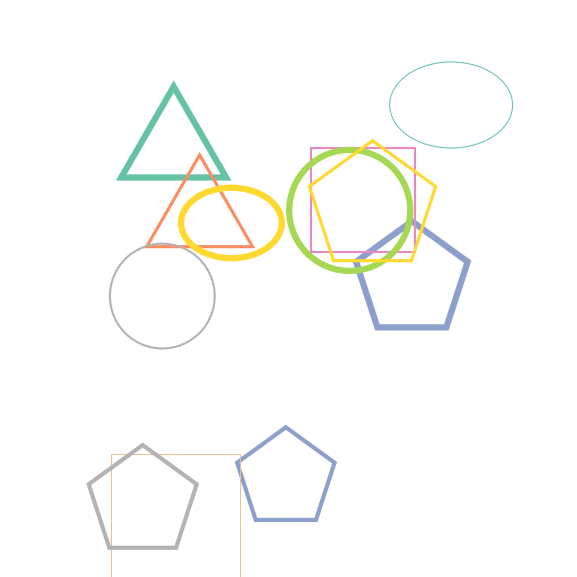[{"shape": "triangle", "thickness": 3, "radius": 0.52, "center": [0.301, 0.744]}, {"shape": "oval", "thickness": 0.5, "radius": 0.53, "center": [0.781, 0.817]}, {"shape": "triangle", "thickness": 1.5, "radius": 0.53, "center": [0.346, 0.625]}, {"shape": "pentagon", "thickness": 2, "radius": 0.44, "center": [0.495, 0.171]}, {"shape": "pentagon", "thickness": 3, "radius": 0.51, "center": [0.713, 0.514]}, {"shape": "square", "thickness": 1, "radius": 0.45, "center": [0.629, 0.653]}, {"shape": "circle", "thickness": 3, "radius": 0.52, "center": [0.606, 0.635]}, {"shape": "oval", "thickness": 3, "radius": 0.44, "center": [0.401, 0.613]}, {"shape": "pentagon", "thickness": 1.5, "radius": 0.57, "center": [0.645, 0.641]}, {"shape": "square", "thickness": 0.5, "radius": 0.56, "center": [0.304, 0.101]}, {"shape": "circle", "thickness": 1, "radius": 0.45, "center": [0.281, 0.486]}, {"shape": "pentagon", "thickness": 2, "radius": 0.49, "center": [0.247, 0.13]}]